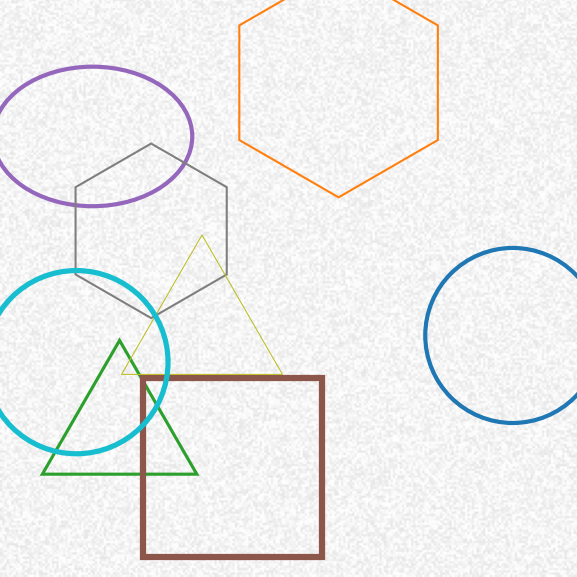[{"shape": "circle", "thickness": 2, "radius": 0.76, "center": [0.888, 0.418]}, {"shape": "hexagon", "thickness": 1, "radius": 0.99, "center": [0.586, 0.856]}, {"shape": "triangle", "thickness": 1.5, "radius": 0.77, "center": [0.207, 0.255]}, {"shape": "oval", "thickness": 2, "radius": 0.86, "center": [0.16, 0.763]}, {"shape": "square", "thickness": 3, "radius": 0.77, "center": [0.403, 0.19]}, {"shape": "hexagon", "thickness": 1, "radius": 0.76, "center": [0.262, 0.599]}, {"shape": "triangle", "thickness": 0.5, "radius": 0.8, "center": [0.35, 0.431]}, {"shape": "circle", "thickness": 2.5, "radius": 0.79, "center": [0.132, 0.372]}]